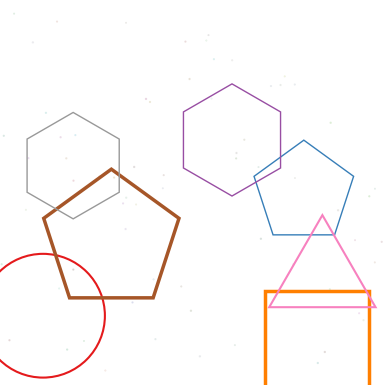[{"shape": "circle", "thickness": 1.5, "radius": 0.8, "center": [0.112, 0.18]}, {"shape": "pentagon", "thickness": 1, "radius": 0.68, "center": [0.789, 0.5]}, {"shape": "hexagon", "thickness": 1, "radius": 0.73, "center": [0.603, 0.636]}, {"shape": "square", "thickness": 2.5, "radius": 0.68, "center": [0.822, 0.11]}, {"shape": "pentagon", "thickness": 2.5, "radius": 0.92, "center": [0.289, 0.376]}, {"shape": "triangle", "thickness": 1.5, "radius": 0.8, "center": [0.837, 0.282]}, {"shape": "hexagon", "thickness": 1, "radius": 0.69, "center": [0.19, 0.57]}]